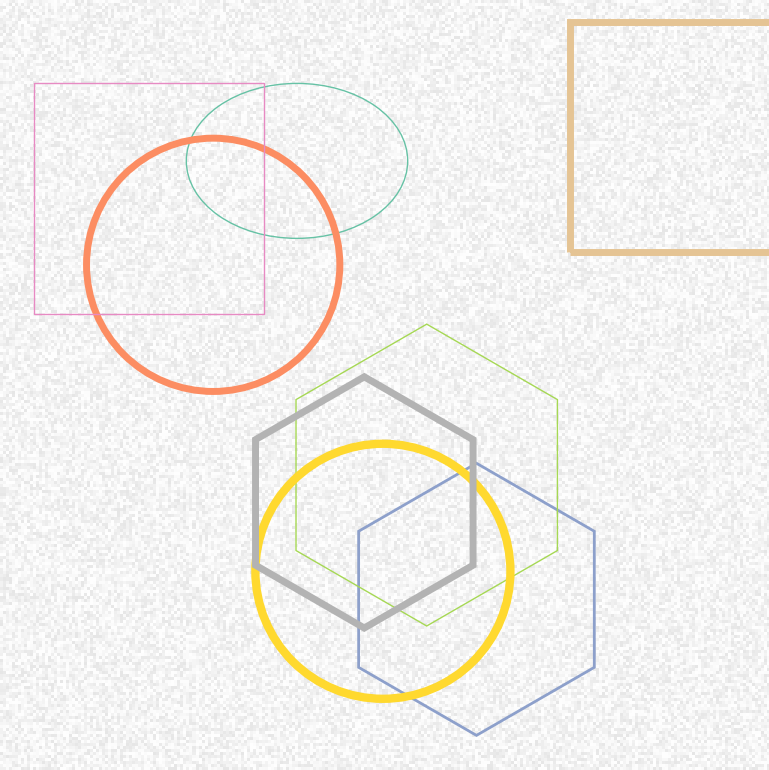[{"shape": "oval", "thickness": 0.5, "radius": 0.72, "center": [0.386, 0.791]}, {"shape": "circle", "thickness": 2.5, "radius": 0.82, "center": [0.277, 0.656]}, {"shape": "hexagon", "thickness": 1, "radius": 0.88, "center": [0.619, 0.222]}, {"shape": "square", "thickness": 0.5, "radius": 0.75, "center": [0.194, 0.742]}, {"shape": "hexagon", "thickness": 0.5, "radius": 0.98, "center": [0.554, 0.383]}, {"shape": "circle", "thickness": 3, "radius": 0.83, "center": [0.497, 0.258]}, {"shape": "square", "thickness": 2.5, "radius": 0.75, "center": [0.89, 0.823]}, {"shape": "hexagon", "thickness": 2.5, "radius": 0.82, "center": [0.473, 0.348]}]